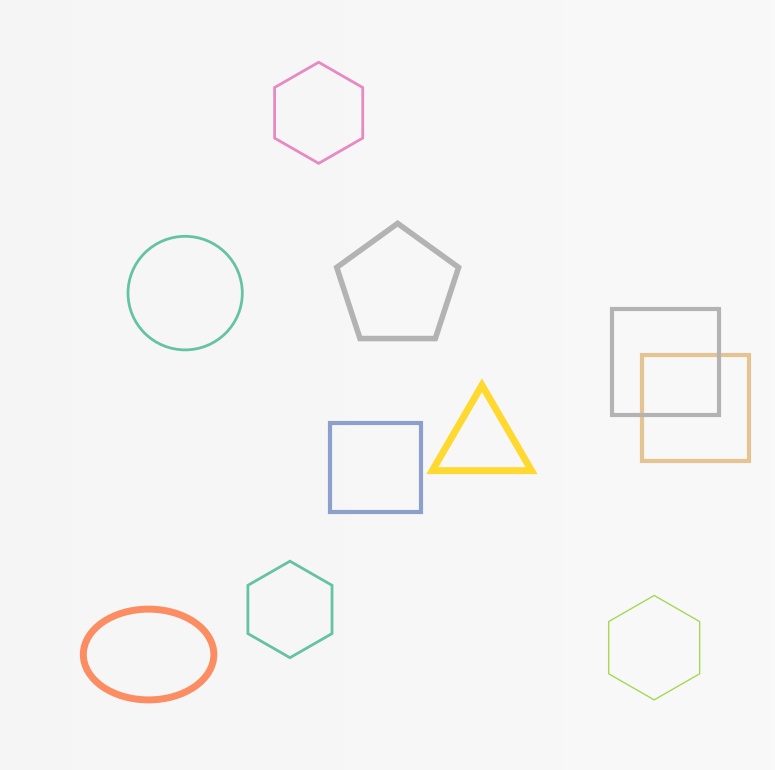[{"shape": "hexagon", "thickness": 1, "radius": 0.31, "center": [0.374, 0.209]}, {"shape": "circle", "thickness": 1, "radius": 0.37, "center": [0.239, 0.619]}, {"shape": "oval", "thickness": 2.5, "radius": 0.42, "center": [0.192, 0.15]}, {"shape": "square", "thickness": 1.5, "radius": 0.29, "center": [0.484, 0.393]}, {"shape": "hexagon", "thickness": 1, "radius": 0.33, "center": [0.411, 0.854]}, {"shape": "hexagon", "thickness": 0.5, "radius": 0.34, "center": [0.844, 0.159]}, {"shape": "triangle", "thickness": 2.5, "radius": 0.37, "center": [0.622, 0.426]}, {"shape": "square", "thickness": 1.5, "radius": 0.34, "center": [0.897, 0.47]}, {"shape": "pentagon", "thickness": 2, "radius": 0.41, "center": [0.513, 0.627]}, {"shape": "square", "thickness": 1.5, "radius": 0.34, "center": [0.859, 0.529]}]